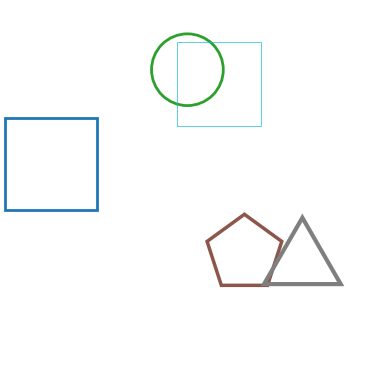[{"shape": "square", "thickness": 2, "radius": 0.6, "center": [0.133, 0.573]}, {"shape": "circle", "thickness": 2, "radius": 0.47, "center": [0.487, 0.819]}, {"shape": "pentagon", "thickness": 2.5, "radius": 0.51, "center": [0.635, 0.341]}, {"shape": "triangle", "thickness": 3, "radius": 0.57, "center": [0.785, 0.32]}, {"shape": "square", "thickness": 0.5, "radius": 0.54, "center": [0.569, 0.781]}]